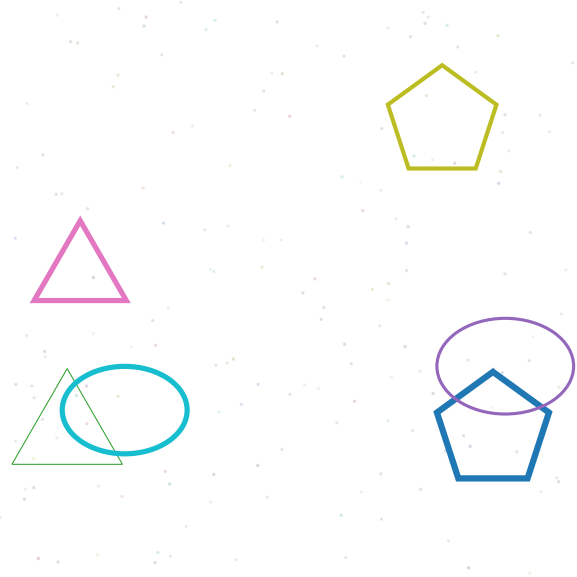[{"shape": "pentagon", "thickness": 3, "radius": 0.51, "center": [0.854, 0.253]}, {"shape": "triangle", "thickness": 0.5, "radius": 0.55, "center": [0.116, 0.25]}, {"shape": "oval", "thickness": 1.5, "radius": 0.59, "center": [0.875, 0.365]}, {"shape": "triangle", "thickness": 2.5, "radius": 0.46, "center": [0.139, 0.525]}, {"shape": "pentagon", "thickness": 2, "radius": 0.49, "center": [0.766, 0.787]}, {"shape": "oval", "thickness": 2.5, "radius": 0.54, "center": [0.216, 0.289]}]